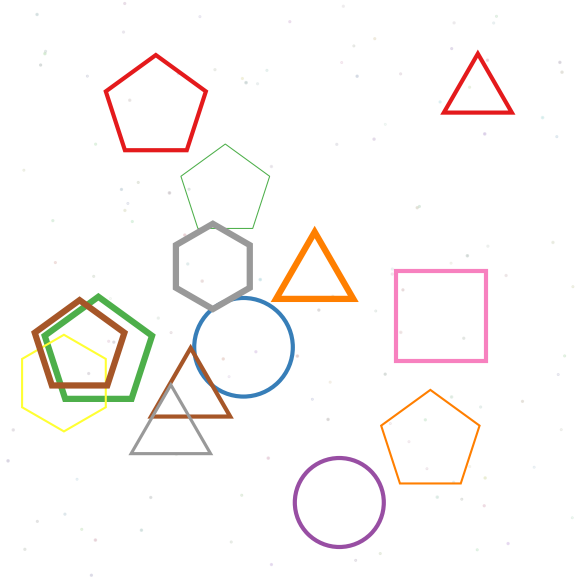[{"shape": "triangle", "thickness": 2, "radius": 0.34, "center": [0.827, 0.838]}, {"shape": "pentagon", "thickness": 2, "radius": 0.46, "center": [0.27, 0.813]}, {"shape": "circle", "thickness": 2, "radius": 0.43, "center": [0.422, 0.398]}, {"shape": "pentagon", "thickness": 3, "radius": 0.49, "center": [0.17, 0.388]}, {"shape": "pentagon", "thickness": 0.5, "radius": 0.4, "center": [0.39, 0.669]}, {"shape": "circle", "thickness": 2, "radius": 0.39, "center": [0.588, 0.129]}, {"shape": "triangle", "thickness": 3, "radius": 0.39, "center": [0.545, 0.52]}, {"shape": "pentagon", "thickness": 1, "radius": 0.45, "center": [0.745, 0.234]}, {"shape": "hexagon", "thickness": 1, "radius": 0.42, "center": [0.111, 0.336]}, {"shape": "pentagon", "thickness": 3, "radius": 0.41, "center": [0.138, 0.398]}, {"shape": "triangle", "thickness": 2, "radius": 0.4, "center": [0.33, 0.317]}, {"shape": "square", "thickness": 2, "radius": 0.39, "center": [0.764, 0.452]}, {"shape": "hexagon", "thickness": 3, "radius": 0.37, "center": [0.369, 0.538]}, {"shape": "triangle", "thickness": 1.5, "radius": 0.4, "center": [0.296, 0.253]}]